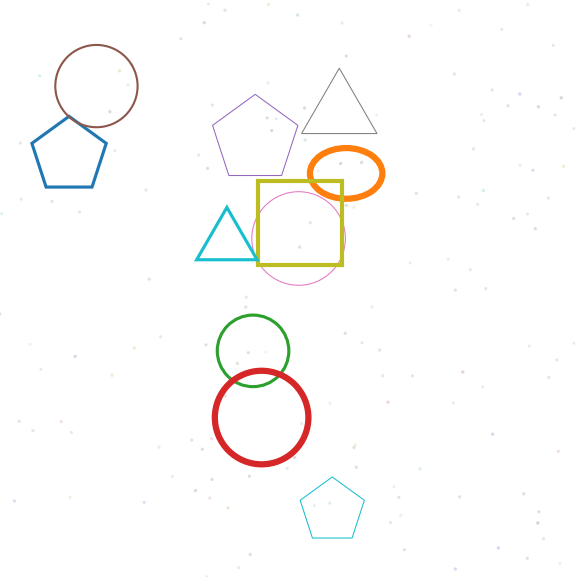[{"shape": "pentagon", "thickness": 1.5, "radius": 0.34, "center": [0.12, 0.73]}, {"shape": "oval", "thickness": 3, "radius": 0.31, "center": [0.599, 0.699]}, {"shape": "circle", "thickness": 1.5, "radius": 0.31, "center": [0.438, 0.392]}, {"shape": "circle", "thickness": 3, "radius": 0.41, "center": [0.453, 0.276]}, {"shape": "pentagon", "thickness": 0.5, "radius": 0.39, "center": [0.442, 0.758]}, {"shape": "circle", "thickness": 1, "radius": 0.36, "center": [0.167, 0.85]}, {"shape": "circle", "thickness": 0.5, "radius": 0.41, "center": [0.517, 0.586]}, {"shape": "triangle", "thickness": 0.5, "radius": 0.38, "center": [0.587, 0.806]}, {"shape": "square", "thickness": 2, "radius": 0.36, "center": [0.519, 0.613]}, {"shape": "pentagon", "thickness": 0.5, "radius": 0.29, "center": [0.575, 0.115]}, {"shape": "triangle", "thickness": 1.5, "radius": 0.3, "center": [0.393, 0.58]}]